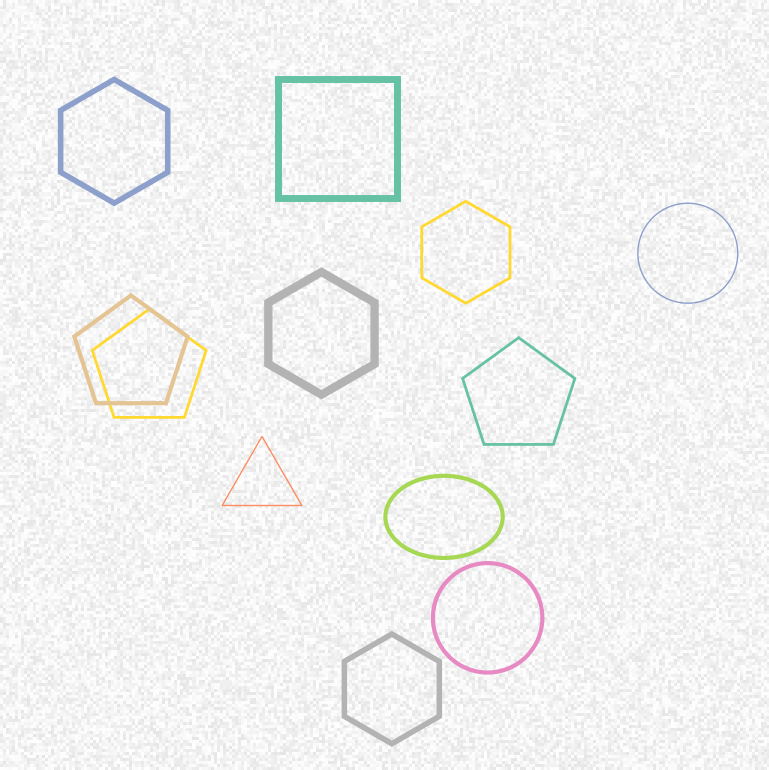[{"shape": "square", "thickness": 2.5, "radius": 0.39, "center": [0.438, 0.82]}, {"shape": "pentagon", "thickness": 1, "radius": 0.38, "center": [0.674, 0.485]}, {"shape": "triangle", "thickness": 0.5, "radius": 0.3, "center": [0.34, 0.373]}, {"shape": "circle", "thickness": 0.5, "radius": 0.32, "center": [0.893, 0.671]}, {"shape": "hexagon", "thickness": 2, "radius": 0.4, "center": [0.148, 0.816]}, {"shape": "circle", "thickness": 1.5, "radius": 0.36, "center": [0.633, 0.198]}, {"shape": "oval", "thickness": 1.5, "radius": 0.38, "center": [0.577, 0.329]}, {"shape": "pentagon", "thickness": 1, "radius": 0.39, "center": [0.194, 0.521]}, {"shape": "hexagon", "thickness": 1, "radius": 0.33, "center": [0.605, 0.672]}, {"shape": "pentagon", "thickness": 1.5, "radius": 0.39, "center": [0.17, 0.539]}, {"shape": "hexagon", "thickness": 2, "radius": 0.36, "center": [0.509, 0.105]}, {"shape": "hexagon", "thickness": 3, "radius": 0.4, "center": [0.417, 0.567]}]